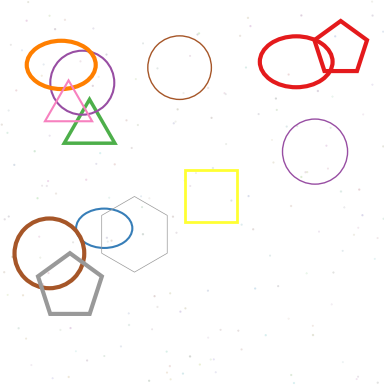[{"shape": "pentagon", "thickness": 3, "radius": 0.36, "center": [0.885, 0.874]}, {"shape": "oval", "thickness": 3, "radius": 0.47, "center": [0.769, 0.84]}, {"shape": "oval", "thickness": 1.5, "radius": 0.37, "center": [0.271, 0.407]}, {"shape": "triangle", "thickness": 2.5, "radius": 0.38, "center": [0.233, 0.666]}, {"shape": "circle", "thickness": 1.5, "radius": 0.42, "center": [0.214, 0.785]}, {"shape": "circle", "thickness": 1, "radius": 0.42, "center": [0.818, 0.606]}, {"shape": "oval", "thickness": 3, "radius": 0.45, "center": [0.159, 0.831]}, {"shape": "square", "thickness": 2, "radius": 0.33, "center": [0.548, 0.491]}, {"shape": "circle", "thickness": 3, "radius": 0.45, "center": [0.128, 0.342]}, {"shape": "circle", "thickness": 1, "radius": 0.41, "center": [0.467, 0.824]}, {"shape": "triangle", "thickness": 1.5, "radius": 0.35, "center": [0.178, 0.72]}, {"shape": "hexagon", "thickness": 0.5, "radius": 0.49, "center": [0.349, 0.391]}, {"shape": "pentagon", "thickness": 3, "radius": 0.44, "center": [0.182, 0.255]}]